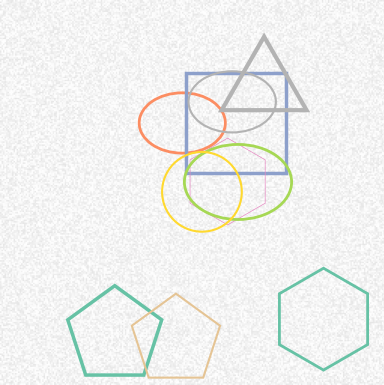[{"shape": "hexagon", "thickness": 2, "radius": 0.66, "center": [0.84, 0.171]}, {"shape": "pentagon", "thickness": 2.5, "radius": 0.64, "center": [0.298, 0.13]}, {"shape": "oval", "thickness": 2, "radius": 0.56, "center": [0.473, 0.681]}, {"shape": "square", "thickness": 2.5, "radius": 0.65, "center": [0.614, 0.68]}, {"shape": "hexagon", "thickness": 0.5, "radius": 0.56, "center": [0.591, 0.529]}, {"shape": "oval", "thickness": 2, "radius": 0.7, "center": [0.618, 0.527]}, {"shape": "circle", "thickness": 1.5, "radius": 0.52, "center": [0.525, 0.502]}, {"shape": "pentagon", "thickness": 1.5, "radius": 0.6, "center": [0.457, 0.117]}, {"shape": "oval", "thickness": 1.5, "radius": 0.57, "center": [0.603, 0.735]}, {"shape": "triangle", "thickness": 3, "radius": 0.64, "center": [0.686, 0.777]}]